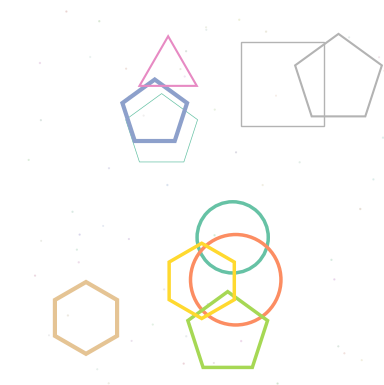[{"shape": "circle", "thickness": 2.5, "radius": 0.46, "center": [0.604, 0.383]}, {"shape": "pentagon", "thickness": 0.5, "radius": 0.49, "center": [0.42, 0.659]}, {"shape": "circle", "thickness": 2.5, "radius": 0.59, "center": [0.612, 0.273]}, {"shape": "pentagon", "thickness": 3, "radius": 0.44, "center": [0.402, 0.705]}, {"shape": "triangle", "thickness": 1.5, "radius": 0.43, "center": [0.437, 0.82]}, {"shape": "pentagon", "thickness": 2.5, "radius": 0.54, "center": [0.591, 0.134]}, {"shape": "hexagon", "thickness": 2.5, "radius": 0.49, "center": [0.524, 0.27]}, {"shape": "hexagon", "thickness": 3, "radius": 0.47, "center": [0.223, 0.174]}, {"shape": "pentagon", "thickness": 1.5, "radius": 0.59, "center": [0.879, 0.794]}, {"shape": "square", "thickness": 1, "radius": 0.54, "center": [0.734, 0.782]}]